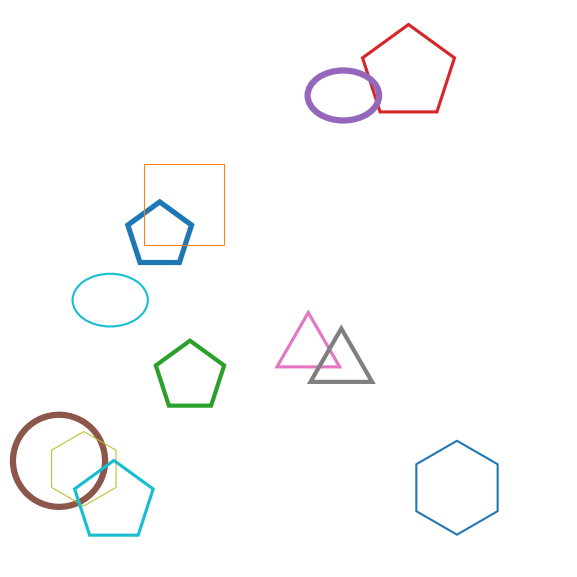[{"shape": "pentagon", "thickness": 2.5, "radius": 0.29, "center": [0.277, 0.591]}, {"shape": "hexagon", "thickness": 1, "radius": 0.41, "center": [0.791, 0.155]}, {"shape": "square", "thickness": 0.5, "radius": 0.35, "center": [0.319, 0.645]}, {"shape": "pentagon", "thickness": 2, "radius": 0.31, "center": [0.329, 0.347]}, {"shape": "pentagon", "thickness": 1.5, "radius": 0.42, "center": [0.707, 0.873]}, {"shape": "oval", "thickness": 3, "radius": 0.31, "center": [0.595, 0.834]}, {"shape": "circle", "thickness": 3, "radius": 0.4, "center": [0.102, 0.201]}, {"shape": "triangle", "thickness": 1.5, "radius": 0.31, "center": [0.534, 0.395]}, {"shape": "triangle", "thickness": 2, "radius": 0.31, "center": [0.591, 0.369]}, {"shape": "hexagon", "thickness": 0.5, "radius": 0.32, "center": [0.145, 0.187]}, {"shape": "pentagon", "thickness": 1.5, "radius": 0.36, "center": [0.197, 0.13]}, {"shape": "oval", "thickness": 1, "radius": 0.33, "center": [0.191, 0.479]}]